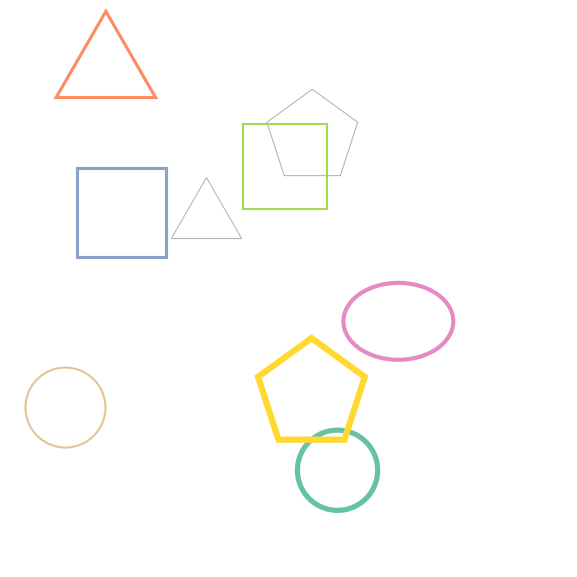[{"shape": "circle", "thickness": 2.5, "radius": 0.35, "center": [0.584, 0.185]}, {"shape": "triangle", "thickness": 1.5, "radius": 0.5, "center": [0.183, 0.88]}, {"shape": "square", "thickness": 1.5, "radius": 0.39, "center": [0.211, 0.631]}, {"shape": "oval", "thickness": 2, "radius": 0.48, "center": [0.69, 0.443]}, {"shape": "square", "thickness": 1, "radius": 0.37, "center": [0.493, 0.711]}, {"shape": "pentagon", "thickness": 3, "radius": 0.49, "center": [0.539, 0.316]}, {"shape": "circle", "thickness": 1, "radius": 0.35, "center": [0.113, 0.293]}, {"shape": "triangle", "thickness": 0.5, "radius": 0.35, "center": [0.358, 0.621]}, {"shape": "pentagon", "thickness": 0.5, "radius": 0.41, "center": [0.541, 0.762]}]